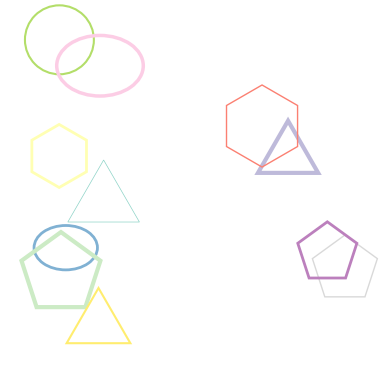[{"shape": "triangle", "thickness": 0.5, "radius": 0.54, "center": [0.269, 0.477]}, {"shape": "hexagon", "thickness": 2, "radius": 0.41, "center": [0.154, 0.595]}, {"shape": "triangle", "thickness": 3, "radius": 0.45, "center": [0.748, 0.596]}, {"shape": "hexagon", "thickness": 1, "radius": 0.53, "center": [0.681, 0.673]}, {"shape": "oval", "thickness": 2, "radius": 0.41, "center": [0.171, 0.357]}, {"shape": "circle", "thickness": 1.5, "radius": 0.45, "center": [0.154, 0.897]}, {"shape": "oval", "thickness": 2.5, "radius": 0.56, "center": [0.26, 0.829]}, {"shape": "pentagon", "thickness": 1, "radius": 0.44, "center": [0.896, 0.301]}, {"shape": "pentagon", "thickness": 2, "radius": 0.4, "center": [0.85, 0.343]}, {"shape": "pentagon", "thickness": 3, "radius": 0.54, "center": [0.158, 0.289]}, {"shape": "triangle", "thickness": 1.5, "radius": 0.48, "center": [0.256, 0.156]}]